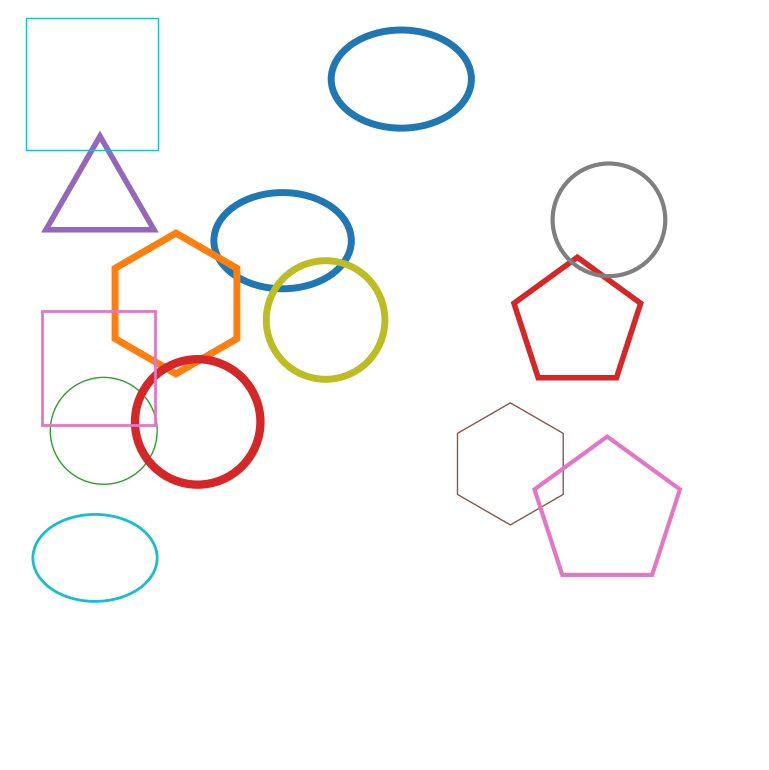[{"shape": "oval", "thickness": 2.5, "radius": 0.46, "center": [0.521, 0.897]}, {"shape": "oval", "thickness": 2.5, "radius": 0.45, "center": [0.367, 0.687]}, {"shape": "hexagon", "thickness": 2.5, "radius": 0.46, "center": [0.229, 0.606]}, {"shape": "circle", "thickness": 0.5, "radius": 0.35, "center": [0.135, 0.44]}, {"shape": "circle", "thickness": 3, "radius": 0.41, "center": [0.257, 0.452]}, {"shape": "pentagon", "thickness": 2, "radius": 0.43, "center": [0.75, 0.579]}, {"shape": "triangle", "thickness": 2, "radius": 0.41, "center": [0.13, 0.742]}, {"shape": "hexagon", "thickness": 0.5, "radius": 0.4, "center": [0.663, 0.398]}, {"shape": "pentagon", "thickness": 1.5, "radius": 0.5, "center": [0.789, 0.334]}, {"shape": "square", "thickness": 1, "radius": 0.37, "center": [0.128, 0.522]}, {"shape": "circle", "thickness": 1.5, "radius": 0.37, "center": [0.791, 0.715]}, {"shape": "circle", "thickness": 2.5, "radius": 0.39, "center": [0.423, 0.584]}, {"shape": "oval", "thickness": 1, "radius": 0.4, "center": [0.123, 0.275]}, {"shape": "square", "thickness": 0.5, "radius": 0.43, "center": [0.119, 0.891]}]